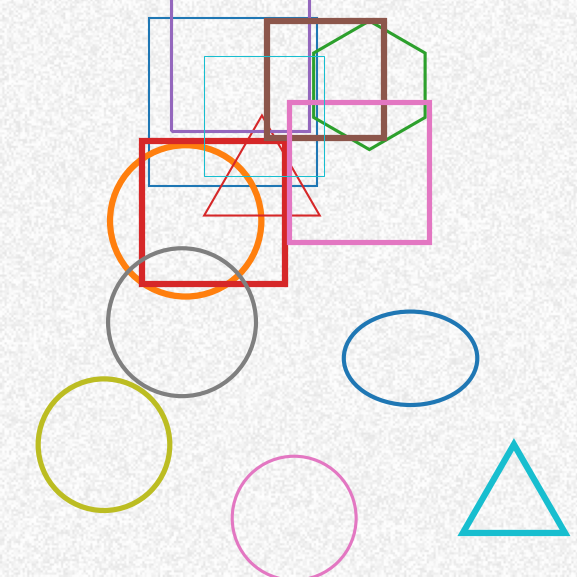[{"shape": "square", "thickness": 1, "radius": 0.73, "center": [0.404, 0.823]}, {"shape": "oval", "thickness": 2, "radius": 0.58, "center": [0.711, 0.379]}, {"shape": "circle", "thickness": 3, "radius": 0.66, "center": [0.322, 0.617]}, {"shape": "hexagon", "thickness": 1.5, "radius": 0.56, "center": [0.64, 0.852]}, {"shape": "square", "thickness": 3, "radius": 0.62, "center": [0.37, 0.632]}, {"shape": "triangle", "thickness": 1, "radius": 0.58, "center": [0.454, 0.684]}, {"shape": "square", "thickness": 1.5, "radius": 0.6, "center": [0.416, 0.891]}, {"shape": "square", "thickness": 3, "radius": 0.51, "center": [0.564, 0.862]}, {"shape": "square", "thickness": 2.5, "radius": 0.61, "center": [0.621, 0.701]}, {"shape": "circle", "thickness": 1.5, "radius": 0.54, "center": [0.509, 0.102]}, {"shape": "circle", "thickness": 2, "radius": 0.64, "center": [0.315, 0.441]}, {"shape": "circle", "thickness": 2.5, "radius": 0.57, "center": [0.18, 0.229]}, {"shape": "triangle", "thickness": 3, "radius": 0.51, "center": [0.89, 0.127]}, {"shape": "square", "thickness": 0.5, "radius": 0.52, "center": [0.457, 0.798]}]